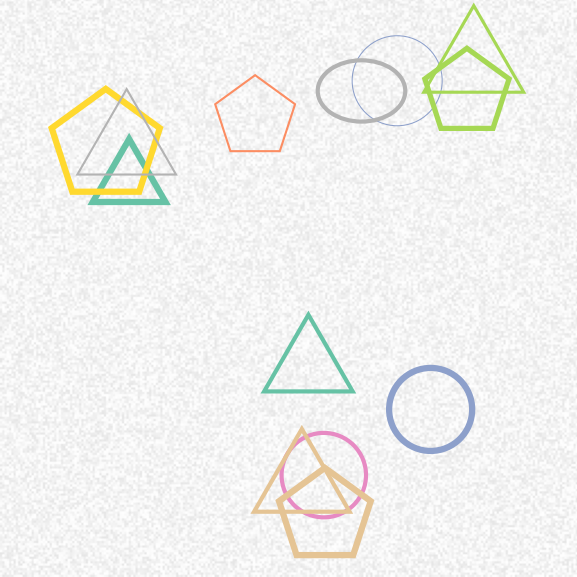[{"shape": "triangle", "thickness": 2, "radius": 0.44, "center": [0.534, 0.366]}, {"shape": "triangle", "thickness": 3, "radius": 0.36, "center": [0.224, 0.686]}, {"shape": "pentagon", "thickness": 1, "radius": 0.36, "center": [0.442, 0.796]}, {"shape": "circle", "thickness": 0.5, "radius": 0.39, "center": [0.688, 0.859]}, {"shape": "circle", "thickness": 3, "radius": 0.36, "center": [0.746, 0.29]}, {"shape": "circle", "thickness": 2, "radius": 0.37, "center": [0.561, 0.176]}, {"shape": "pentagon", "thickness": 2.5, "radius": 0.38, "center": [0.809, 0.839]}, {"shape": "triangle", "thickness": 1.5, "radius": 0.5, "center": [0.82, 0.889]}, {"shape": "pentagon", "thickness": 3, "radius": 0.49, "center": [0.183, 0.747]}, {"shape": "triangle", "thickness": 2, "radius": 0.48, "center": [0.523, 0.161]}, {"shape": "pentagon", "thickness": 3, "radius": 0.42, "center": [0.563, 0.105]}, {"shape": "oval", "thickness": 2, "radius": 0.38, "center": [0.626, 0.842]}, {"shape": "triangle", "thickness": 1, "radius": 0.49, "center": [0.219, 0.746]}]